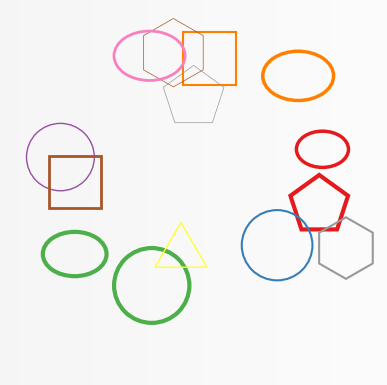[{"shape": "oval", "thickness": 2.5, "radius": 0.34, "center": [0.832, 0.612]}, {"shape": "pentagon", "thickness": 3, "radius": 0.39, "center": [0.824, 0.467]}, {"shape": "circle", "thickness": 1.5, "radius": 0.46, "center": [0.715, 0.363]}, {"shape": "oval", "thickness": 3, "radius": 0.41, "center": [0.193, 0.34]}, {"shape": "circle", "thickness": 3, "radius": 0.49, "center": [0.392, 0.259]}, {"shape": "circle", "thickness": 1, "radius": 0.44, "center": [0.156, 0.592]}, {"shape": "oval", "thickness": 2.5, "radius": 0.46, "center": [0.769, 0.803]}, {"shape": "square", "thickness": 1.5, "radius": 0.35, "center": [0.54, 0.847]}, {"shape": "triangle", "thickness": 1, "radius": 0.39, "center": [0.467, 0.345]}, {"shape": "hexagon", "thickness": 0.5, "radius": 0.44, "center": [0.447, 0.863]}, {"shape": "square", "thickness": 2, "radius": 0.34, "center": [0.193, 0.527]}, {"shape": "oval", "thickness": 2, "radius": 0.46, "center": [0.386, 0.855]}, {"shape": "pentagon", "thickness": 0.5, "radius": 0.41, "center": [0.5, 0.748]}, {"shape": "hexagon", "thickness": 1.5, "radius": 0.4, "center": [0.893, 0.356]}]